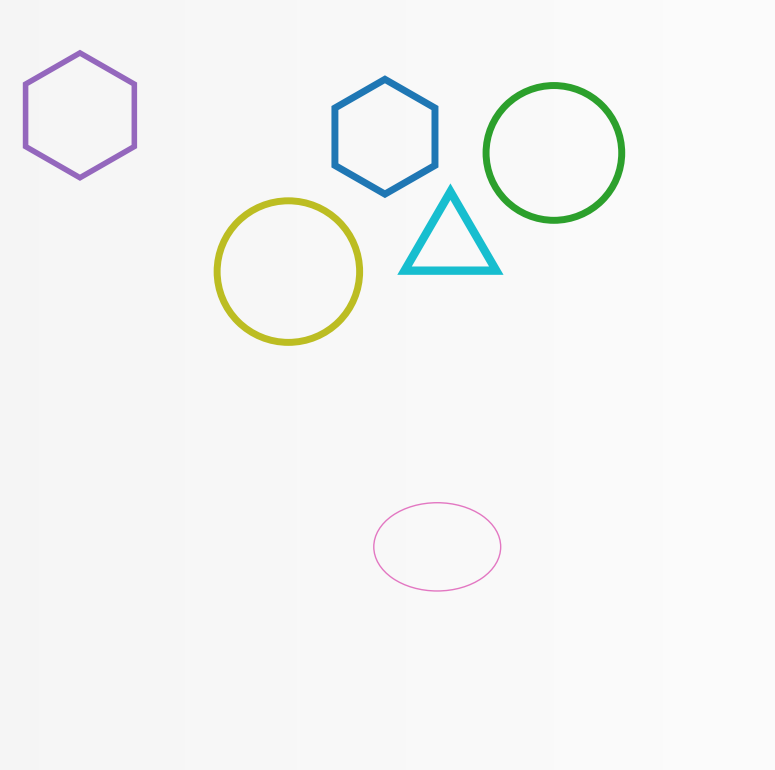[{"shape": "hexagon", "thickness": 2.5, "radius": 0.37, "center": [0.497, 0.822]}, {"shape": "circle", "thickness": 2.5, "radius": 0.44, "center": [0.715, 0.801]}, {"shape": "hexagon", "thickness": 2, "radius": 0.41, "center": [0.103, 0.85]}, {"shape": "oval", "thickness": 0.5, "radius": 0.41, "center": [0.564, 0.29]}, {"shape": "circle", "thickness": 2.5, "radius": 0.46, "center": [0.372, 0.647]}, {"shape": "triangle", "thickness": 3, "radius": 0.34, "center": [0.581, 0.683]}]